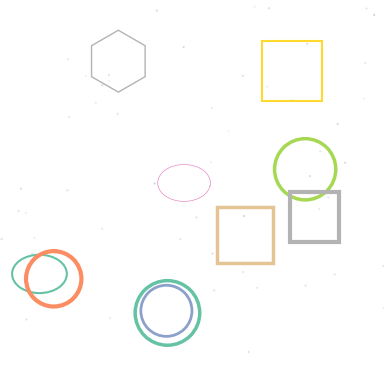[{"shape": "oval", "thickness": 1.5, "radius": 0.36, "center": [0.102, 0.289]}, {"shape": "circle", "thickness": 2.5, "radius": 0.42, "center": [0.435, 0.187]}, {"shape": "circle", "thickness": 3, "radius": 0.36, "center": [0.14, 0.276]}, {"shape": "circle", "thickness": 2, "radius": 0.33, "center": [0.432, 0.193]}, {"shape": "oval", "thickness": 0.5, "radius": 0.34, "center": [0.478, 0.525]}, {"shape": "circle", "thickness": 2.5, "radius": 0.4, "center": [0.793, 0.56]}, {"shape": "square", "thickness": 1.5, "radius": 0.39, "center": [0.758, 0.815]}, {"shape": "square", "thickness": 2.5, "radius": 0.36, "center": [0.637, 0.391]}, {"shape": "square", "thickness": 3, "radius": 0.32, "center": [0.816, 0.436]}, {"shape": "hexagon", "thickness": 1, "radius": 0.4, "center": [0.307, 0.841]}]